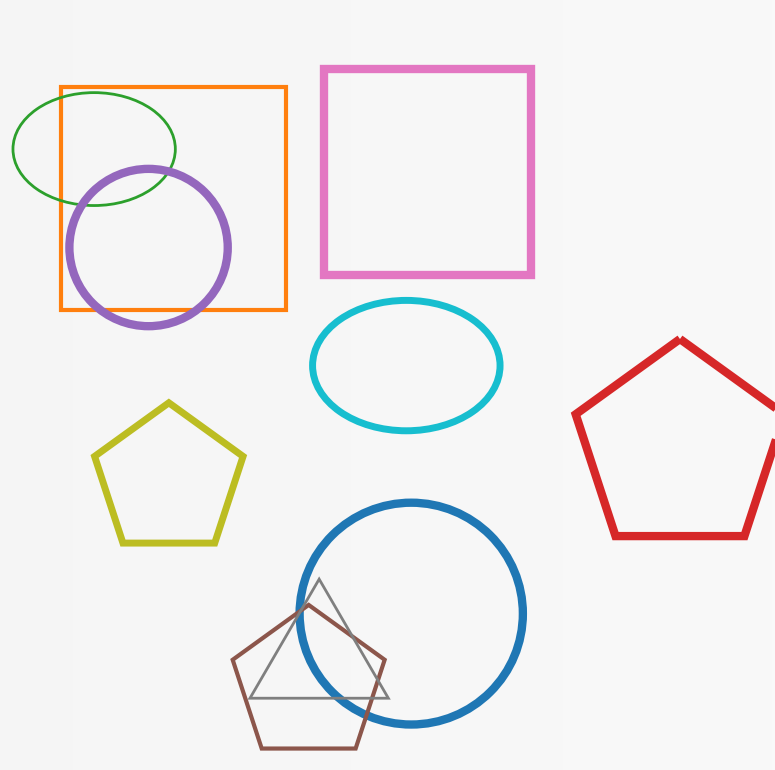[{"shape": "circle", "thickness": 3, "radius": 0.72, "center": [0.531, 0.203]}, {"shape": "square", "thickness": 1.5, "radius": 0.73, "center": [0.224, 0.742]}, {"shape": "oval", "thickness": 1, "radius": 0.52, "center": [0.121, 0.806]}, {"shape": "pentagon", "thickness": 3, "radius": 0.71, "center": [0.877, 0.418]}, {"shape": "circle", "thickness": 3, "radius": 0.51, "center": [0.192, 0.679]}, {"shape": "pentagon", "thickness": 1.5, "radius": 0.52, "center": [0.398, 0.111]}, {"shape": "square", "thickness": 3, "radius": 0.67, "center": [0.552, 0.777]}, {"shape": "triangle", "thickness": 1, "radius": 0.52, "center": [0.412, 0.145]}, {"shape": "pentagon", "thickness": 2.5, "radius": 0.5, "center": [0.218, 0.376]}, {"shape": "oval", "thickness": 2.5, "radius": 0.6, "center": [0.524, 0.525]}]